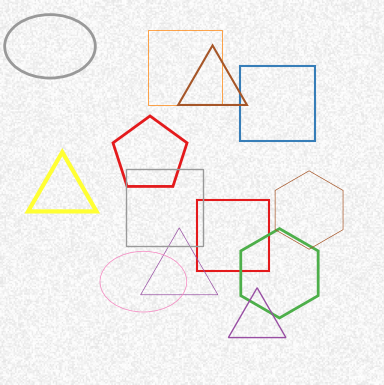[{"shape": "square", "thickness": 1.5, "radius": 0.46, "center": [0.605, 0.387]}, {"shape": "pentagon", "thickness": 2, "radius": 0.51, "center": [0.39, 0.598]}, {"shape": "square", "thickness": 1.5, "radius": 0.48, "center": [0.721, 0.732]}, {"shape": "hexagon", "thickness": 2, "radius": 0.58, "center": [0.726, 0.29]}, {"shape": "triangle", "thickness": 1, "radius": 0.43, "center": [0.668, 0.166]}, {"shape": "triangle", "thickness": 0.5, "radius": 0.58, "center": [0.466, 0.292]}, {"shape": "square", "thickness": 0.5, "radius": 0.48, "center": [0.481, 0.824]}, {"shape": "triangle", "thickness": 3, "radius": 0.51, "center": [0.162, 0.502]}, {"shape": "hexagon", "thickness": 0.5, "radius": 0.51, "center": [0.803, 0.454]}, {"shape": "triangle", "thickness": 1.5, "radius": 0.52, "center": [0.552, 0.779]}, {"shape": "oval", "thickness": 0.5, "radius": 0.56, "center": [0.372, 0.268]}, {"shape": "square", "thickness": 1, "radius": 0.5, "center": [0.427, 0.462]}, {"shape": "oval", "thickness": 2, "radius": 0.59, "center": [0.13, 0.88]}]